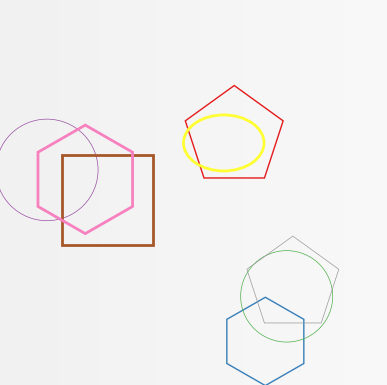[{"shape": "pentagon", "thickness": 1, "radius": 0.66, "center": [0.604, 0.645]}, {"shape": "hexagon", "thickness": 1, "radius": 0.57, "center": [0.685, 0.113]}, {"shape": "circle", "thickness": 0.5, "radius": 0.59, "center": [0.74, 0.23]}, {"shape": "circle", "thickness": 0.5, "radius": 0.66, "center": [0.121, 0.559]}, {"shape": "oval", "thickness": 2, "radius": 0.52, "center": [0.577, 0.629]}, {"shape": "square", "thickness": 2, "radius": 0.59, "center": [0.278, 0.481]}, {"shape": "hexagon", "thickness": 2, "radius": 0.7, "center": [0.22, 0.534]}, {"shape": "pentagon", "thickness": 0.5, "radius": 0.62, "center": [0.756, 0.262]}]